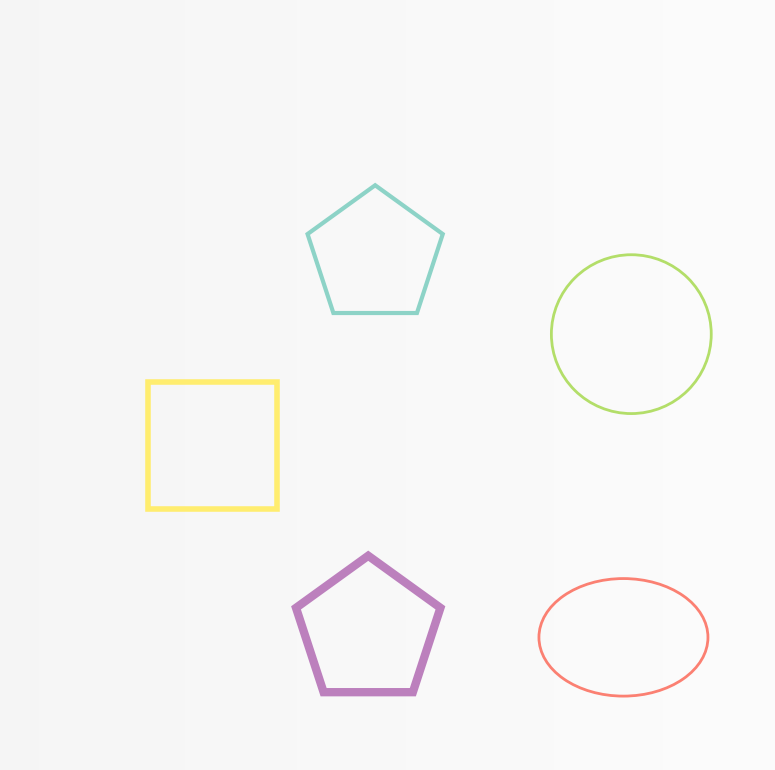[{"shape": "pentagon", "thickness": 1.5, "radius": 0.46, "center": [0.484, 0.668]}, {"shape": "oval", "thickness": 1, "radius": 0.55, "center": [0.804, 0.172]}, {"shape": "circle", "thickness": 1, "radius": 0.52, "center": [0.815, 0.566]}, {"shape": "pentagon", "thickness": 3, "radius": 0.49, "center": [0.475, 0.18]}, {"shape": "square", "thickness": 2, "radius": 0.41, "center": [0.274, 0.421]}]